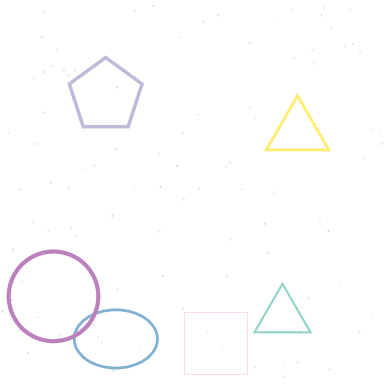[{"shape": "triangle", "thickness": 1.5, "radius": 0.42, "center": [0.734, 0.179]}, {"shape": "pentagon", "thickness": 2.5, "radius": 0.5, "center": [0.275, 0.751]}, {"shape": "oval", "thickness": 2, "radius": 0.54, "center": [0.301, 0.12]}, {"shape": "square", "thickness": 0.5, "radius": 0.41, "center": [0.56, 0.109]}, {"shape": "circle", "thickness": 3, "radius": 0.58, "center": [0.139, 0.23]}, {"shape": "triangle", "thickness": 2, "radius": 0.47, "center": [0.773, 0.658]}]